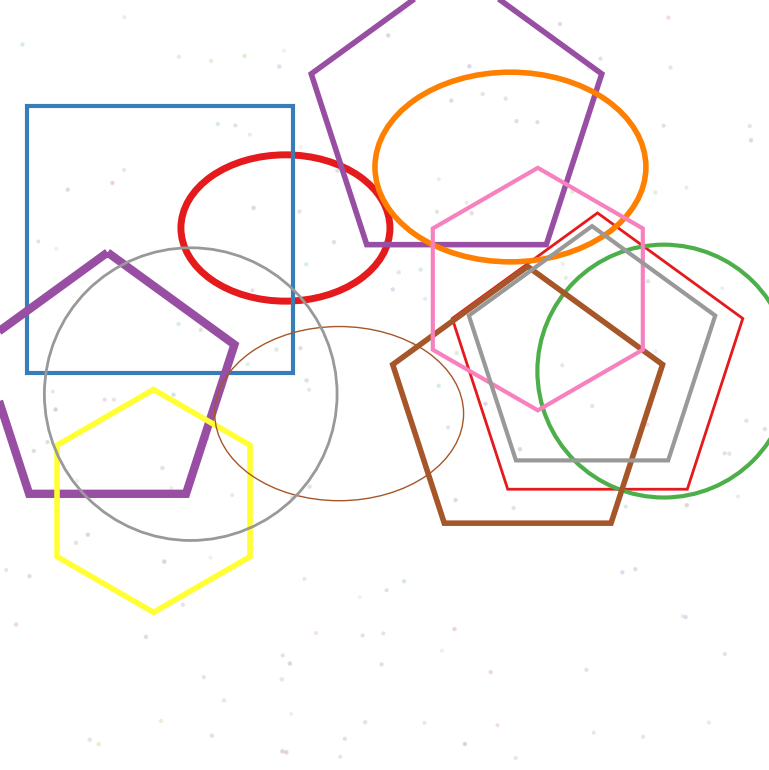[{"shape": "oval", "thickness": 2.5, "radius": 0.68, "center": [0.371, 0.704]}, {"shape": "pentagon", "thickness": 1, "radius": 0.99, "center": [0.776, 0.525]}, {"shape": "square", "thickness": 1.5, "radius": 0.87, "center": [0.208, 0.689]}, {"shape": "circle", "thickness": 1.5, "radius": 0.82, "center": [0.862, 0.518]}, {"shape": "pentagon", "thickness": 2, "radius": 0.99, "center": [0.593, 0.843]}, {"shape": "pentagon", "thickness": 3, "radius": 0.87, "center": [0.14, 0.499]}, {"shape": "oval", "thickness": 2, "radius": 0.88, "center": [0.663, 0.783]}, {"shape": "hexagon", "thickness": 2, "radius": 0.72, "center": [0.199, 0.349]}, {"shape": "pentagon", "thickness": 2, "radius": 0.92, "center": [0.685, 0.47]}, {"shape": "oval", "thickness": 0.5, "radius": 0.81, "center": [0.44, 0.463]}, {"shape": "hexagon", "thickness": 1.5, "radius": 0.79, "center": [0.698, 0.625]}, {"shape": "pentagon", "thickness": 1.5, "radius": 0.84, "center": [0.769, 0.538]}, {"shape": "circle", "thickness": 1, "radius": 0.95, "center": [0.248, 0.488]}]